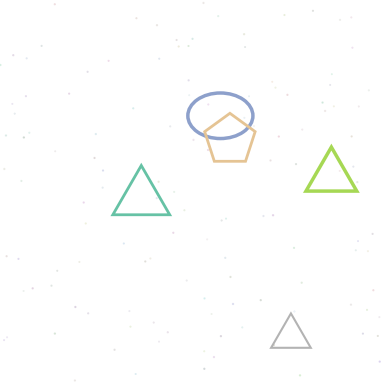[{"shape": "triangle", "thickness": 2, "radius": 0.43, "center": [0.367, 0.485]}, {"shape": "oval", "thickness": 2.5, "radius": 0.42, "center": [0.572, 0.699]}, {"shape": "triangle", "thickness": 2.5, "radius": 0.38, "center": [0.861, 0.542]}, {"shape": "pentagon", "thickness": 2, "radius": 0.34, "center": [0.597, 0.637]}, {"shape": "triangle", "thickness": 1.5, "radius": 0.3, "center": [0.756, 0.126]}]